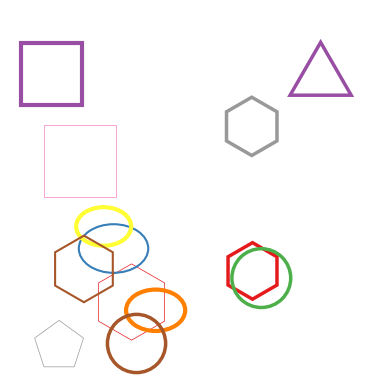[{"shape": "hexagon", "thickness": 0.5, "radius": 0.5, "center": [0.342, 0.215]}, {"shape": "hexagon", "thickness": 2.5, "radius": 0.37, "center": [0.656, 0.296]}, {"shape": "oval", "thickness": 1.5, "radius": 0.45, "center": [0.295, 0.354]}, {"shape": "circle", "thickness": 2.5, "radius": 0.38, "center": [0.679, 0.278]}, {"shape": "square", "thickness": 3, "radius": 0.4, "center": [0.133, 0.808]}, {"shape": "triangle", "thickness": 2.5, "radius": 0.46, "center": [0.833, 0.798]}, {"shape": "oval", "thickness": 3, "radius": 0.38, "center": [0.404, 0.194]}, {"shape": "oval", "thickness": 3, "radius": 0.36, "center": [0.269, 0.412]}, {"shape": "hexagon", "thickness": 1.5, "radius": 0.43, "center": [0.218, 0.302]}, {"shape": "circle", "thickness": 2.5, "radius": 0.38, "center": [0.355, 0.108]}, {"shape": "square", "thickness": 0.5, "radius": 0.47, "center": [0.209, 0.581]}, {"shape": "hexagon", "thickness": 2.5, "radius": 0.38, "center": [0.654, 0.672]}, {"shape": "pentagon", "thickness": 0.5, "radius": 0.33, "center": [0.153, 0.101]}]